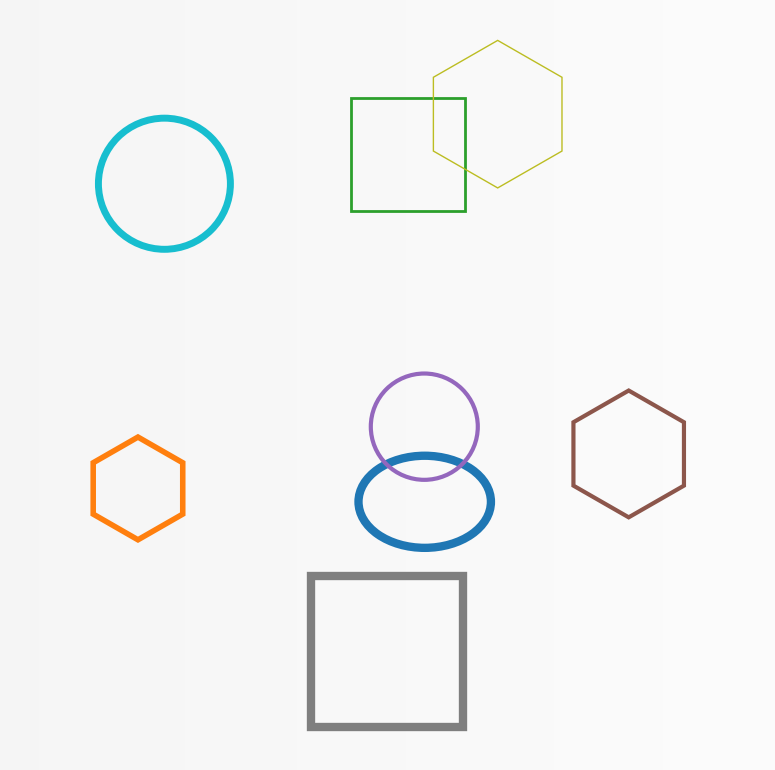[{"shape": "oval", "thickness": 3, "radius": 0.43, "center": [0.548, 0.348]}, {"shape": "hexagon", "thickness": 2, "radius": 0.33, "center": [0.178, 0.366]}, {"shape": "square", "thickness": 1, "radius": 0.37, "center": [0.527, 0.799]}, {"shape": "circle", "thickness": 1.5, "radius": 0.35, "center": [0.547, 0.446]}, {"shape": "hexagon", "thickness": 1.5, "radius": 0.41, "center": [0.811, 0.41]}, {"shape": "square", "thickness": 3, "radius": 0.49, "center": [0.5, 0.154]}, {"shape": "hexagon", "thickness": 0.5, "radius": 0.48, "center": [0.642, 0.852]}, {"shape": "circle", "thickness": 2.5, "radius": 0.43, "center": [0.212, 0.761]}]